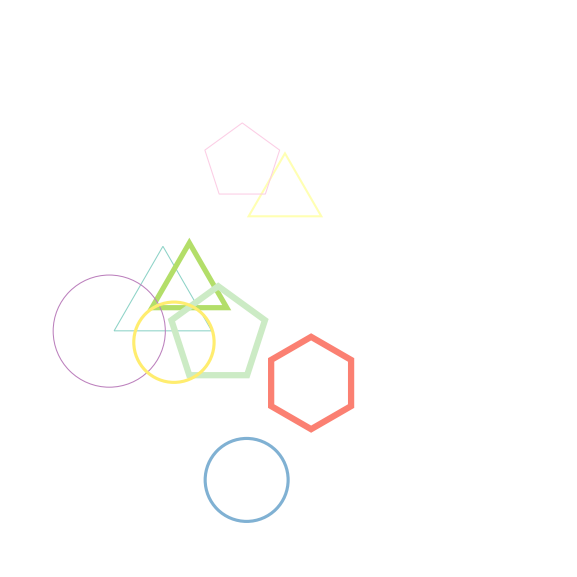[{"shape": "triangle", "thickness": 0.5, "radius": 0.49, "center": [0.282, 0.475]}, {"shape": "triangle", "thickness": 1, "radius": 0.36, "center": [0.493, 0.661]}, {"shape": "hexagon", "thickness": 3, "radius": 0.4, "center": [0.539, 0.336]}, {"shape": "circle", "thickness": 1.5, "radius": 0.36, "center": [0.427, 0.168]}, {"shape": "triangle", "thickness": 2.5, "radius": 0.37, "center": [0.328, 0.504]}, {"shape": "pentagon", "thickness": 0.5, "radius": 0.34, "center": [0.419, 0.718]}, {"shape": "circle", "thickness": 0.5, "radius": 0.49, "center": [0.189, 0.426]}, {"shape": "pentagon", "thickness": 3, "radius": 0.43, "center": [0.378, 0.418]}, {"shape": "circle", "thickness": 1.5, "radius": 0.35, "center": [0.301, 0.407]}]